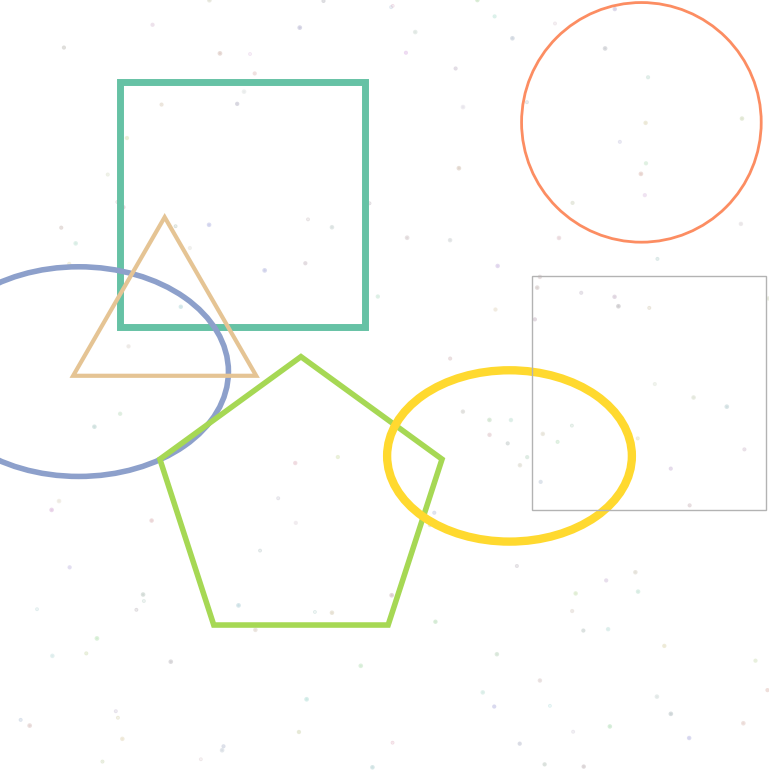[{"shape": "square", "thickness": 2.5, "radius": 0.8, "center": [0.315, 0.734]}, {"shape": "circle", "thickness": 1, "radius": 0.78, "center": [0.833, 0.841]}, {"shape": "oval", "thickness": 2, "radius": 0.97, "center": [0.102, 0.517]}, {"shape": "pentagon", "thickness": 2, "radius": 0.96, "center": [0.391, 0.344]}, {"shape": "oval", "thickness": 3, "radius": 0.79, "center": [0.662, 0.408]}, {"shape": "triangle", "thickness": 1.5, "radius": 0.69, "center": [0.214, 0.581]}, {"shape": "square", "thickness": 0.5, "radius": 0.76, "center": [0.843, 0.49]}]